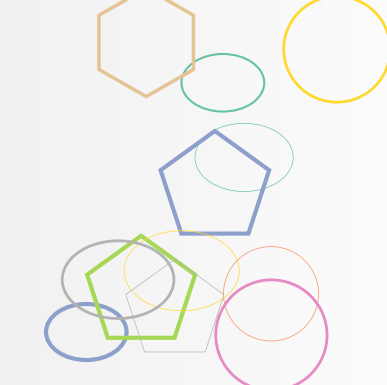[{"shape": "oval", "thickness": 1.5, "radius": 0.53, "center": [0.575, 0.785]}, {"shape": "oval", "thickness": 0.5, "radius": 0.63, "center": [0.63, 0.591]}, {"shape": "circle", "thickness": 0.5, "radius": 0.61, "center": [0.699, 0.237]}, {"shape": "oval", "thickness": 3, "radius": 0.52, "center": [0.223, 0.138]}, {"shape": "pentagon", "thickness": 3, "radius": 0.74, "center": [0.555, 0.512]}, {"shape": "circle", "thickness": 2, "radius": 0.72, "center": [0.7, 0.129]}, {"shape": "pentagon", "thickness": 3, "radius": 0.73, "center": [0.364, 0.241]}, {"shape": "circle", "thickness": 2, "radius": 0.69, "center": [0.87, 0.872]}, {"shape": "oval", "thickness": 0.5, "radius": 0.74, "center": [0.469, 0.297]}, {"shape": "hexagon", "thickness": 2.5, "radius": 0.7, "center": [0.377, 0.89]}, {"shape": "oval", "thickness": 2, "radius": 0.72, "center": [0.305, 0.274]}, {"shape": "pentagon", "thickness": 0.5, "radius": 0.67, "center": [0.451, 0.194]}]